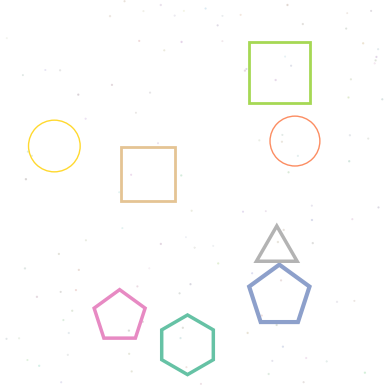[{"shape": "hexagon", "thickness": 2.5, "radius": 0.39, "center": [0.487, 0.104]}, {"shape": "circle", "thickness": 1, "radius": 0.32, "center": [0.766, 0.634]}, {"shape": "pentagon", "thickness": 3, "radius": 0.41, "center": [0.726, 0.23]}, {"shape": "pentagon", "thickness": 2.5, "radius": 0.35, "center": [0.311, 0.178]}, {"shape": "square", "thickness": 2, "radius": 0.4, "center": [0.726, 0.812]}, {"shape": "circle", "thickness": 1, "radius": 0.34, "center": [0.141, 0.621]}, {"shape": "square", "thickness": 2, "radius": 0.35, "center": [0.384, 0.548]}, {"shape": "triangle", "thickness": 2.5, "radius": 0.31, "center": [0.719, 0.352]}]